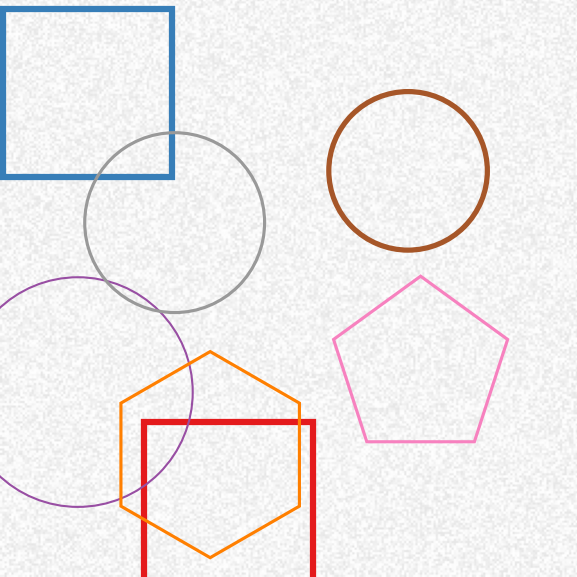[{"shape": "square", "thickness": 3, "radius": 0.73, "center": [0.396, 0.121]}, {"shape": "square", "thickness": 3, "radius": 0.73, "center": [0.152, 0.838]}, {"shape": "circle", "thickness": 1, "radius": 0.99, "center": [0.135, 0.32]}, {"shape": "hexagon", "thickness": 1.5, "radius": 0.89, "center": [0.364, 0.212]}, {"shape": "circle", "thickness": 2.5, "radius": 0.69, "center": [0.707, 0.703]}, {"shape": "pentagon", "thickness": 1.5, "radius": 0.79, "center": [0.728, 0.362]}, {"shape": "circle", "thickness": 1.5, "radius": 0.78, "center": [0.302, 0.614]}]